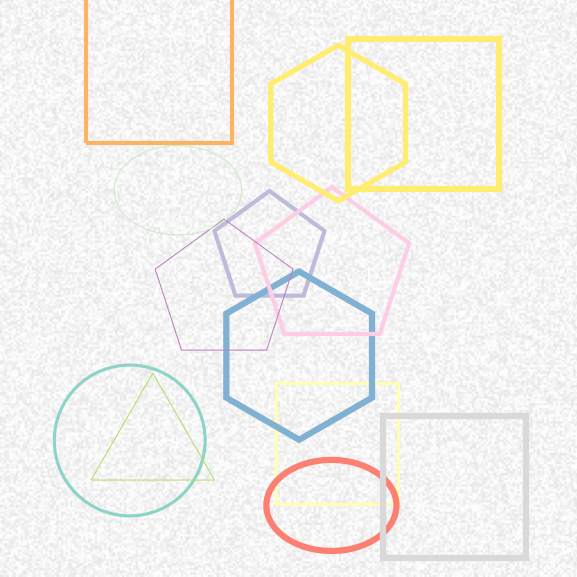[{"shape": "circle", "thickness": 1.5, "radius": 0.65, "center": [0.225, 0.236]}, {"shape": "square", "thickness": 1.5, "radius": 0.53, "center": [0.584, 0.231]}, {"shape": "pentagon", "thickness": 2, "radius": 0.5, "center": [0.467, 0.568]}, {"shape": "oval", "thickness": 3, "radius": 0.56, "center": [0.574, 0.124]}, {"shape": "hexagon", "thickness": 3, "radius": 0.73, "center": [0.518, 0.383]}, {"shape": "square", "thickness": 2, "radius": 0.63, "center": [0.275, 0.878]}, {"shape": "triangle", "thickness": 0.5, "radius": 0.62, "center": [0.265, 0.23]}, {"shape": "pentagon", "thickness": 2, "radius": 0.7, "center": [0.575, 0.535]}, {"shape": "square", "thickness": 3, "radius": 0.62, "center": [0.787, 0.156]}, {"shape": "pentagon", "thickness": 0.5, "radius": 0.63, "center": [0.388, 0.494]}, {"shape": "oval", "thickness": 0.5, "radius": 0.55, "center": [0.308, 0.67]}, {"shape": "square", "thickness": 3, "radius": 0.65, "center": [0.733, 0.802]}, {"shape": "hexagon", "thickness": 2.5, "radius": 0.67, "center": [0.586, 0.786]}]